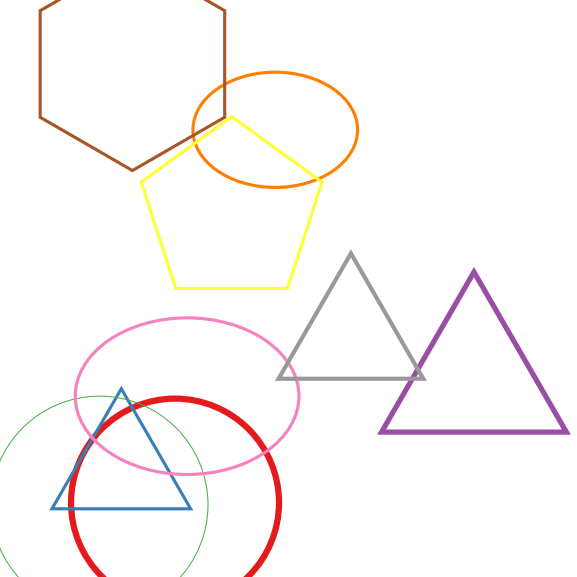[{"shape": "circle", "thickness": 3, "radius": 0.9, "center": [0.303, 0.129]}, {"shape": "triangle", "thickness": 1.5, "radius": 0.69, "center": [0.21, 0.187]}, {"shape": "circle", "thickness": 0.5, "radius": 0.94, "center": [0.172, 0.125]}, {"shape": "triangle", "thickness": 2.5, "radius": 0.92, "center": [0.821, 0.343]}, {"shape": "oval", "thickness": 1.5, "radius": 0.71, "center": [0.477, 0.774]}, {"shape": "pentagon", "thickness": 1.5, "radius": 0.82, "center": [0.401, 0.633]}, {"shape": "hexagon", "thickness": 1.5, "radius": 0.92, "center": [0.229, 0.888]}, {"shape": "oval", "thickness": 1.5, "radius": 0.97, "center": [0.324, 0.313]}, {"shape": "triangle", "thickness": 2, "radius": 0.72, "center": [0.608, 0.416]}]